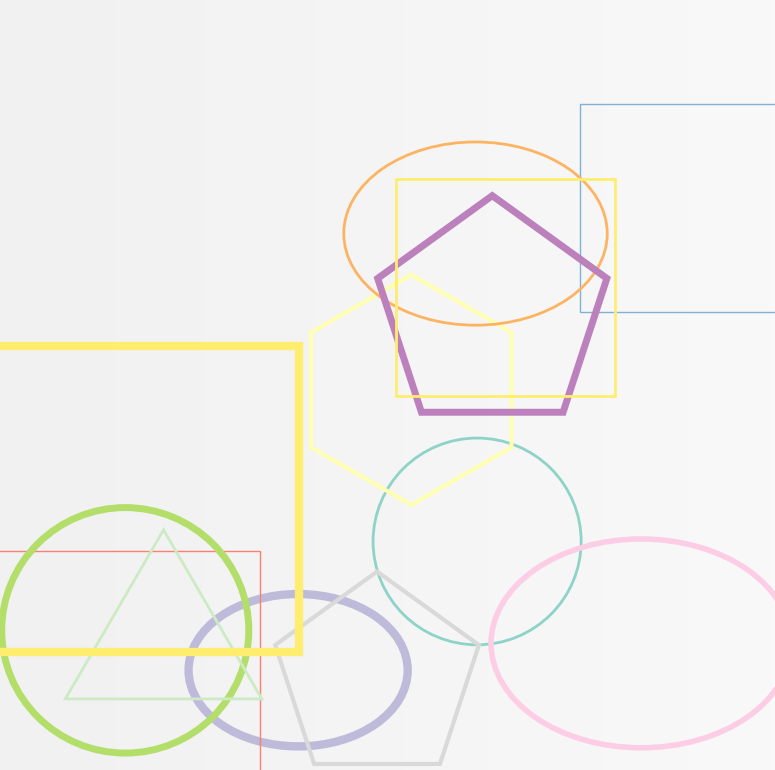[{"shape": "circle", "thickness": 1, "radius": 0.67, "center": [0.616, 0.297]}, {"shape": "hexagon", "thickness": 1.5, "radius": 0.75, "center": [0.531, 0.494]}, {"shape": "oval", "thickness": 3, "radius": 0.71, "center": [0.385, 0.13]}, {"shape": "square", "thickness": 0.5, "radius": 0.88, "center": [0.16, 0.108]}, {"shape": "square", "thickness": 0.5, "radius": 0.67, "center": [0.884, 0.73]}, {"shape": "oval", "thickness": 1, "radius": 0.85, "center": [0.614, 0.697]}, {"shape": "circle", "thickness": 2.5, "radius": 0.8, "center": [0.162, 0.181]}, {"shape": "oval", "thickness": 2, "radius": 0.97, "center": [0.827, 0.164]}, {"shape": "pentagon", "thickness": 1.5, "radius": 0.69, "center": [0.487, 0.12]}, {"shape": "pentagon", "thickness": 2.5, "radius": 0.78, "center": [0.635, 0.59]}, {"shape": "triangle", "thickness": 1, "radius": 0.73, "center": [0.211, 0.166]}, {"shape": "square", "thickness": 3, "radius": 0.99, "center": [0.188, 0.352]}, {"shape": "square", "thickness": 1, "radius": 0.7, "center": [0.652, 0.627]}]